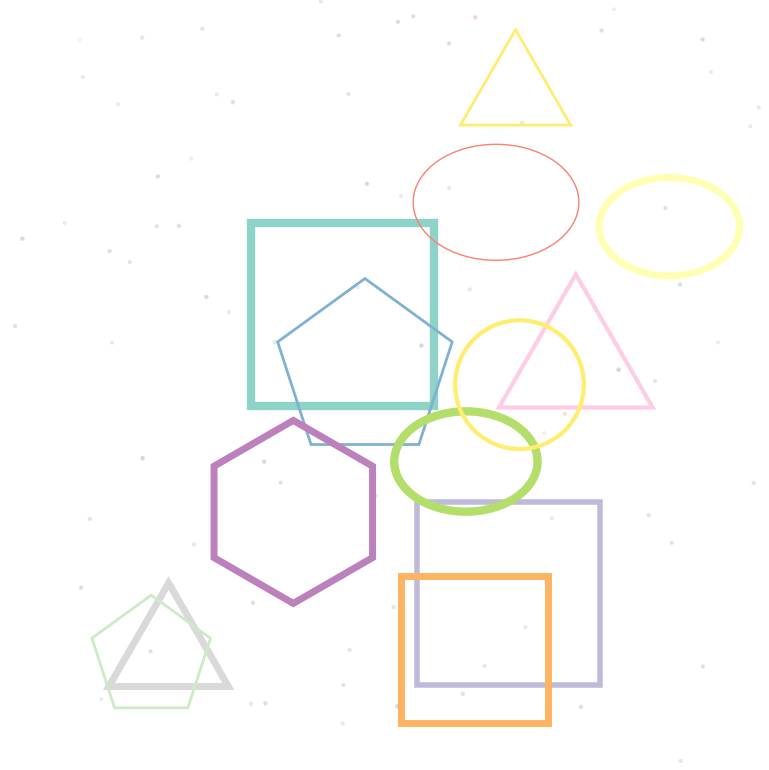[{"shape": "square", "thickness": 3, "radius": 0.6, "center": [0.445, 0.592]}, {"shape": "oval", "thickness": 2.5, "radius": 0.46, "center": [0.869, 0.706]}, {"shape": "square", "thickness": 2, "radius": 0.59, "center": [0.661, 0.229]}, {"shape": "oval", "thickness": 0.5, "radius": 0.54, "center": [0.644, 0.737]}, {"shape": "pentagon", "thickness": 1, "radius": 0.6, "center": [0.474, 0.519]}, {"shape": "square", "thickness": 2.5, "radius": 0.48, "center": [0.616, 0.156]}, {"shape": "oval", "thickness": 3, "radius": 0.47, "center": [0.605, 0.401]}, {"shape": "triangle", "thickness": 1.5, "radius": 0.58, "center": [0.748, 0.528]}, {"shape": "triangle", "thickness": 2.5, "radius": 0.45, "center": [0.219, 0.153]}, {"shape": "hexagon", "thickness": 2.5, "radius": 0.59, "center": [0.381, 0.335]}, {"shape": "pentagon", "thickness": 1, "radius": 0.4, "center": [0.196, 0.146]}, {"shape": "triangle", "thickness": 1, "radius": 0.41, "center": [0.67, 0.879]}, {"shape": "circle", "thickness": 1.5, "radius": 0.42, "center": [0.675, 0.5]}]